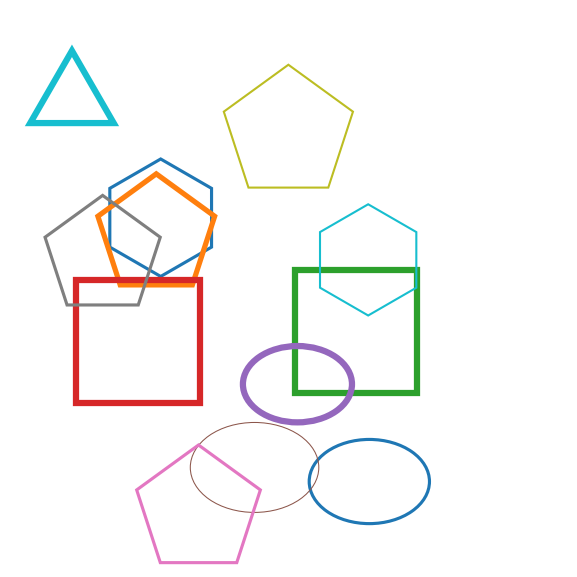[{"shape": "oval", "thickness": 1.5, "radius": 0.52, "center": [0.64, 0.165]}, {"shape": "hexagon", "thickness": 1.5, "radius": 0.51, "center": [0.278, 0.622]}, {"shape": "pentagon", "thickness": 2.5, "radius": 0.53, "center": [0.271, 0.592]}, {"shape": "square", "thickness": 3, "radius": 0.53, "center": [0.617, 0.425]}, {"shape": "square", "thickness": 3, "radius": 0.53, "center": [0.239, 0.408]}, {"shape": "oval", "thickness": 3, "radius": 0.47, "center": [0.515, 0.334]}, {"shape": "oval", "thickness": 0.5, "radius": 0.56, "center": [0.441, 0.19]}, {"shape": "pentagon", "thickness": 1.5, "radius": 0.56, "center": [0.344, 0.116]}, {"shape": "pentagon", "thickness": 1.5, "radius": 0.52, "center": [0.178, 0.556]}, {"shape": "pentagon", "thickness": 1, "radius": 0.59, "center": [0.499, 0.769]}, {"shape": "hexagon", "thickness": 1, "radius": 0.48, "center": [0.638, 0.549]}, {"shape": "triangle", "thickness": 3, "radius": 0.42, "center": [0.125, 0.828]}]